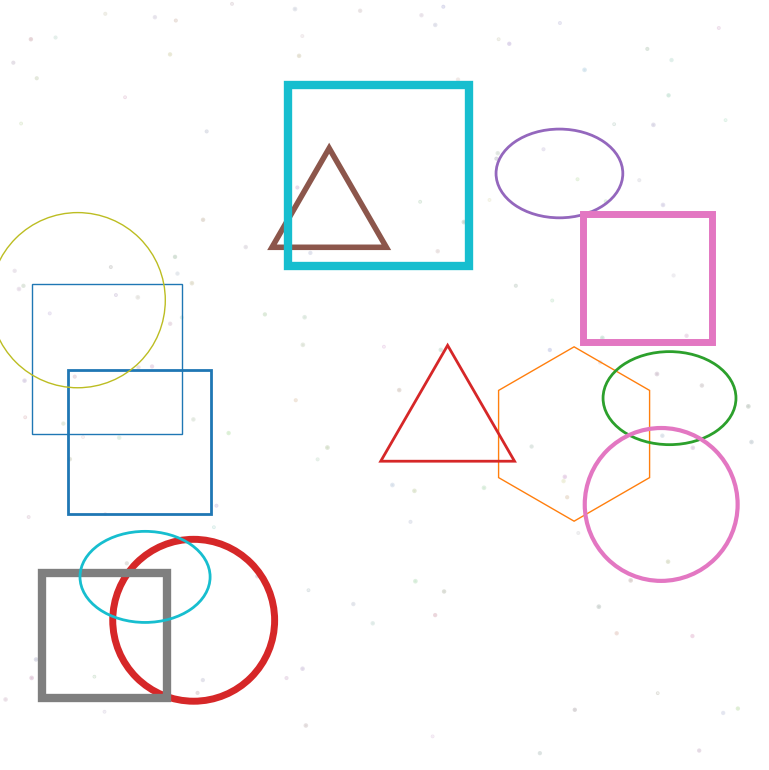[{"shape": "square", "thickness": 0.5, "radius": 0.48, "center": [0.139, 0.534]}, {"shape": "square", "thickness": 1, "radius": 0.47, "center": [0.181, 0.426]}, {"shape": "hexagon", "thickness": 0.5, "radius": 0.57, "center": [0.746, 0.436]}, {"shape": "oval", "thickness": 1, "radius": 0.43, "center": [0.87, 0.483]}, {"shape": "circle", "thickness": 2.5, "radius": 0.53, "center": [0.252, 0.194]}, {"shape": "triangle", "thickness": 1, "radius": 0.5, "center": [0.581, 0.451]}, {"shape": "oval", "thickness": 1, "radius": 0.41, "center": [0.727, 0.775]}, {"shape": "triangle", "thickness": 2, "radius": 0.43, "center": [0.427, 0.722]}, {"shape": "circle", "thickness": 1.5, "radius": 0.5, "center": [0.859, 0.345]}, {"shape": "square", "thickness": 2.5, "radius": 0.42, "center": [0.841, 0.639]}, {"shape": "square", "thickness": 3, "radius": 0.41, "center": [0.136, 0.175]}, {"shape": "circle", "thickness": 0.5, "radius": 0.57, "center": [0.101, 0.61]}, {"shape": "square", "thickness": 3, "radius": 0.59, "center": [0.492, 0.772]}, {"shape": "oval", "thickness": 1, "radius": 0.42, "center": [0.188, 0.251]}]